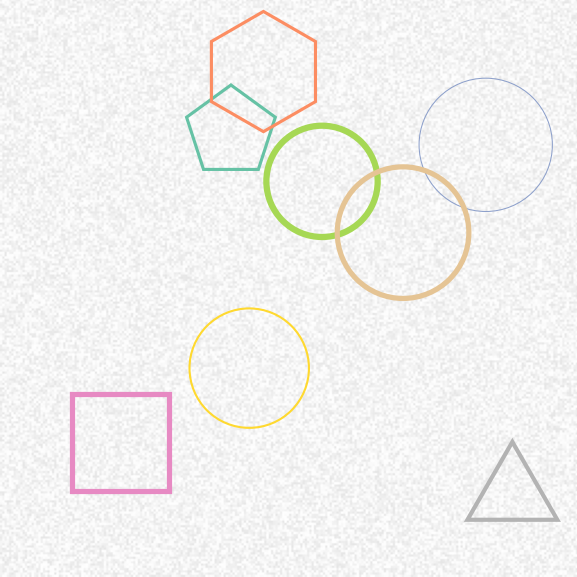[{"shape": "pentagon", "thickness": 1.5, "radius": 0.4, "center": [0.4, 0.771]}, {"shape": "hexagon", "thickness": 1.5, "radius": 0.52, "center": [0.456, 0.875]}, {"shape": "circle", "thickness": 0.5, "radius": 0.58, "center": [0.841, 0.748]}, {"shape": "square", "thickness": 2.5, "radius": 0.42, "center": [0.209, 0.233]}, {"shape": "circle", "thickness": 3, "radius": 0.48, "center": [0.558, 0.685]}, {"shape": "circle", "thickness": 1, "radius": 0.52, "center": [0.432, 0.362]}, {"shape": "circle", "thickness": 2.5, "radius": 0.57, "center": [0.698, 0.596]}, {"shape": "triangle", "thickness": 2, "radius": 0.45, "center": [0.887, 0.144]}]